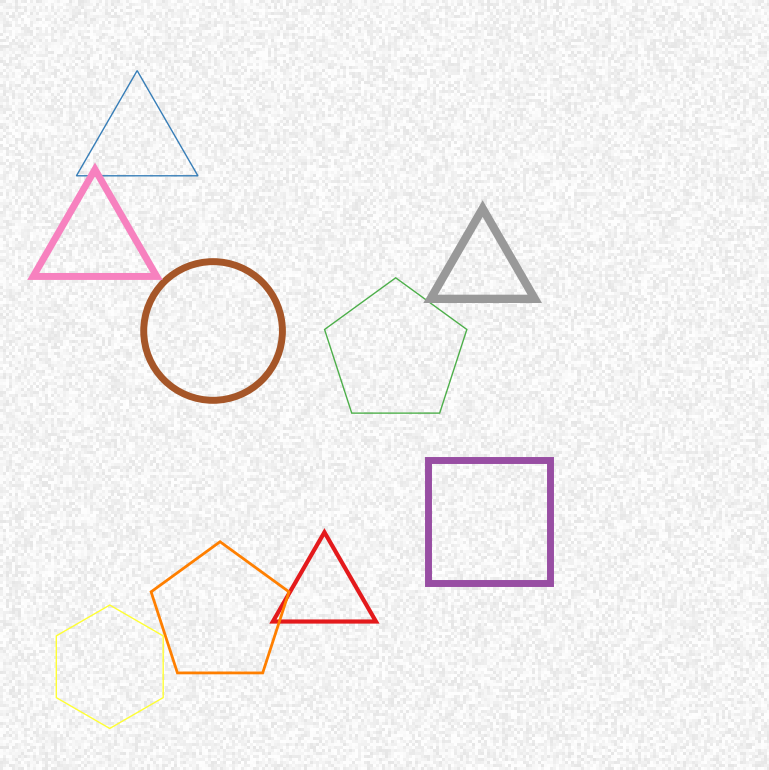[{"shape": "triangle", "thickness": 1.5, "radius": 0.39, "center": [0.421, 0.231]}, {"shape": "triangle", "thickness": 0.5, "radius": 0.46, "center": [0.178, 0.817]}, {"shape": "pentagon", "thickness": 0.5, "radius": 0.49, "center": [0.514, 0.542]}, {"shape": "square", "thickness": 2.5, "radius": 0.4, "center": [0.635, 0.323]}, {"shape": "pentagon", "thickness": 1, "radius": 0.47, "center": [0.286, 0.202]}, {"shape": "hexagon", "thickness": 0.5, "radius": 0.4, "center": [0.143, 0.134]}, {"shape": "circle", "thickness": 2.5, "radius": 0.45, "center": [0.277, 0.57]}, {"shape": "triangle", "thickness": 2.5, "radius": 0.46, "center": [0.123, 0.687]}, {"shape": "triangle", "thickness": 3, "radius": 0.39, "center": [0.627, 0.651]}]